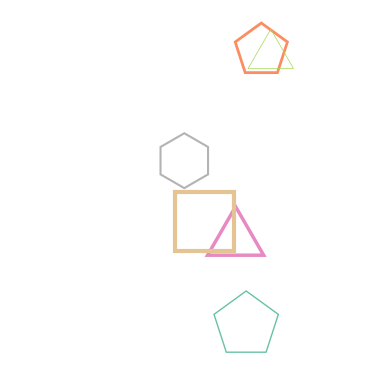[{"shape": "pentagon", "thickness": 1, "radius": 0.44, "center": [0.639, 0.156]}, {"shape": "pentagon", "thickness": 2, "radius": 0.36, "center": [0.679, 0.869]}, {"shape": "triangle", "thickness": 2.5, "radius": 0.42, "center": [0.612, 0.379]}, {"shape": "triangle", "thickness": 0.5, "radius": 0.34, "center": [0.703, 0.856]}, {"shape": "square", "thickness": 3, "radius": 0.38, "center": [0.53, 0.424]}, {"shape": "hexagon", "thickness": 1.5, "radius": 0.36, "center": [0.479, 0.583]}]